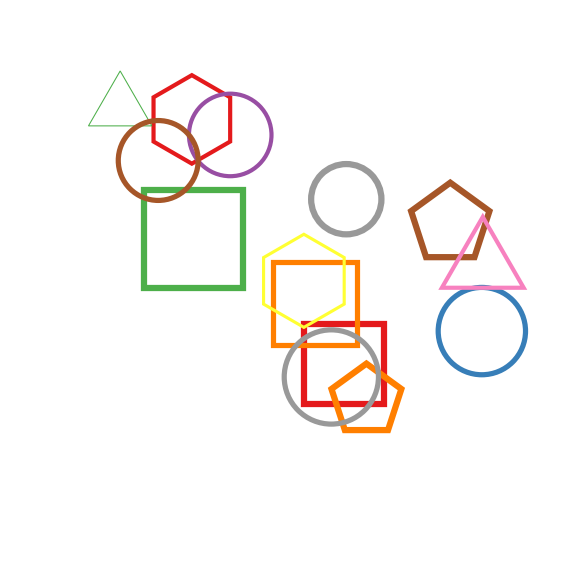[{"shape": "square", "thickness": 3, "radius": 0.34, "center": [0.596, 0.369]}, {"shape": "hexagon", "thickness": 2, "radius": 0.38, "center": [0.332, 0.792]}, {"shape": "circle", "thickness": 2.5, "radius": 0.38, "center": [0.834, 0.426]}, {"shape": "square", "thickness": 3, "radius": 0.43, "center": [0.334, 0.585]}, {"shape": "triangle", "thickness": 0.5, "radius": 0.32, "center": [0.208, 0.813]}, {"shape": "circle", "thickness": 2, "radius": 0.36, "center": [0.399, 0.765]}, {"shape": "square", "thickness": 2.5, "radius": 0.36, "center": [0.546, 0.473]}, {"shape": "pentagon", "thickness": 3, "radius": 0.32, "center": [0.635, 0.306]}, {"shape": "hexagon", "thickness": 1.5, "radius": 0.4, "center": [0.526, 0.513]}, {"shape": "pentagon", "thickness": 3, "radius": 0.36, "center": [0.78, 0.611]}, {"shape": "circle", "thickness": 2.5, "radius": 0.35, "center": [0.274, 0.721]}, {"shape": "triangle", "thickness": 2, "radius": 0.41, "center": [0.836, 0.542]}, {"shape": "circle", "thickness": 3, "radius": 0.3, "center": [0.6, 0.654]}, {"shape": "circle", "thickness": 2.5, "radius": 0.41, "center": [0.574, 0.346]}]